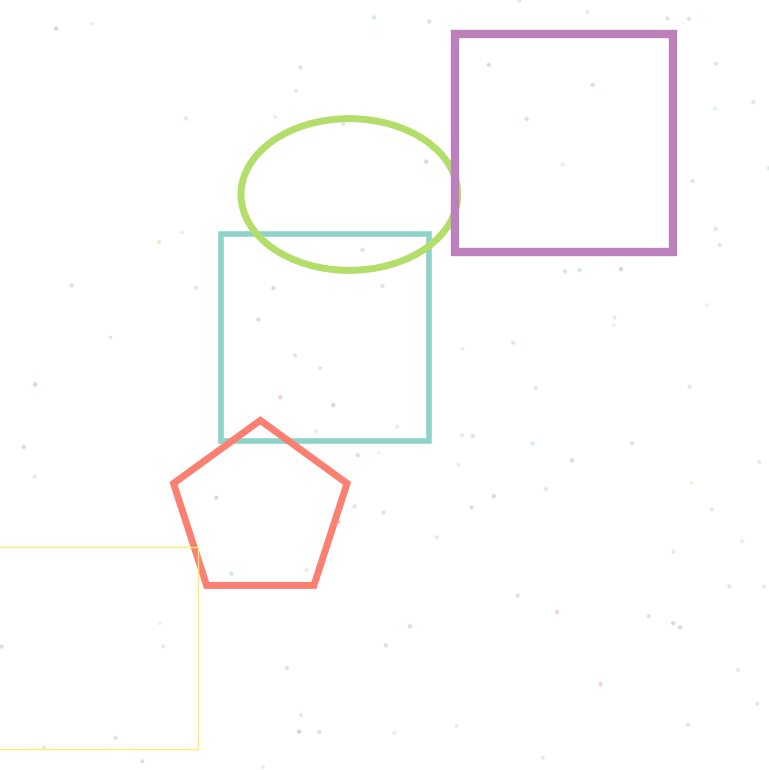[{"shape": "square", "thickness": 2, "radius": 0.67, "center": [0.422, 0.562]}, {"shape": "pentagon", "thickness": 2.5, "radius": 0.59, "center": [0.338, 0.336]}, {"shape": "oval", "thickness": 2.5, "radius": 0.7, "center": [0.454, 0.747]}, {"shape": "square", "thickness": 3, "radius": 0.71, "center": [0.732, 0.815]}, {"shape": "square", "thickness": 0.5, "radius": 0.66, "center": [0.125, 0.158]}]